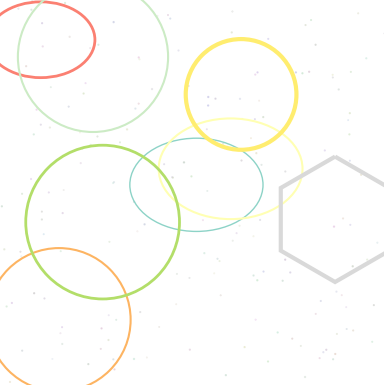[{"shape": "oval", "thickness": 1, "radius": 0.86, "center": [0.51, 0.52]}, {"shape": "oval", "thickness": 1.5, "radius": 0.93, "center": [0.599, 0.562]}, {"shape": "oval", "thickness": 2, "radius": 0.7, "center": [0.106, 0.897]}, {"shape": "circle", "thickness": 1.5, "radius": 0.93, "center": [0.153, 0.17]}, {"shape": "circle", "thickness": 2, "radius": 1.0, "center": [0.267, 0.423]}, {"shape": "hexagon", "thickness": 3, "radius": 0.81, "center": [0.87, 0.43]}, {"shape": "circle", "thickness": 1.5, "radius": 0.98, "center": [0.242, 0.852]}, {"shape": "circle", "thickness": 3, "radius": 0.72, "center": [0.626, 0.755]}]